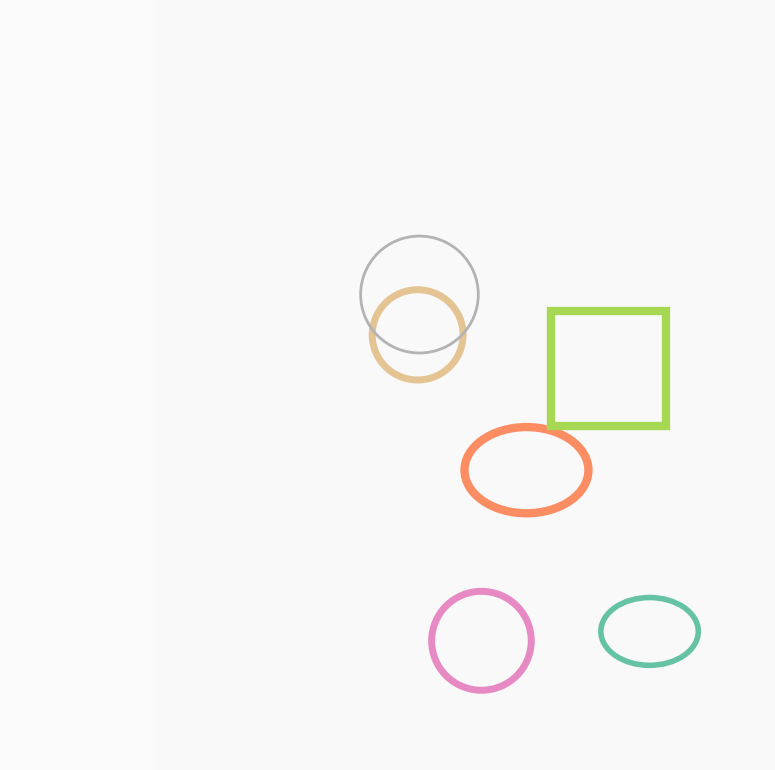[{"shape": "oval", "thickness": 2, "radius": 0.31, "center": [0.838, 0.18]}, {"shape": "oval", "thickness": 3, "radius": 0.4, "center": [0.679, 0.389]}, {"shape": "circle", "thickness": 2.5, "radius": 0.32, "center": [0.621, 0.168]}, {"shape": "square", "thickness": 3, "radius": 0.37, "center": [0.785, 0.521]}, {"shape": "circle", "thickness": 2.5, "radius": 0.29, "center": [0.539, 0.565]}, {"shape": "circle", "thickness": 1, "radius": 0.38, "center": [0.541, 0.617]}]